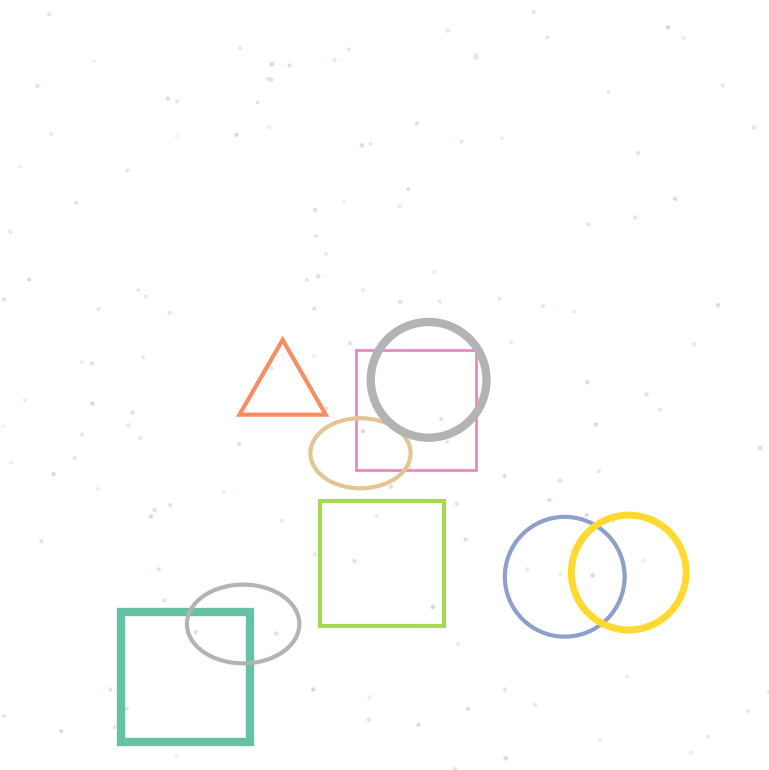[{"shape": "square", "thickness": 3, "radius": 0.42, "center": [0.241, 0.121]}, {"shape": "triangle", "thickness": 1.5, "radius": 0.32, "center": [0.367, 0.494]}, {"shape": "circle", "thickness": 1.5, "radius": 0.39, "center": [0.733, 0.251]}, {"shape": "square", "thickness": 1, "radius": 0.39, "center": [0.54, 0.467]}, {"shape": "square", "thickness": 1.5, "radius": 0.4, "center": [0.497, 0.268]}, {"shape": "circle", "thickness": 2.5, "radius": 0.37, "center": [0.817, 0.256]}, {"shape": "oval", "thickness": 1.5, "radius": 0.33, "center": [0.468, 0.411]}, {"shape": "oval", "thickness": 1.5, "radius": 0.37, "center": [0.316, 0.19]}, {"shape": "circle", "thickness": 3, "radius": 0.38, "center": [0.557, 0.507]}]